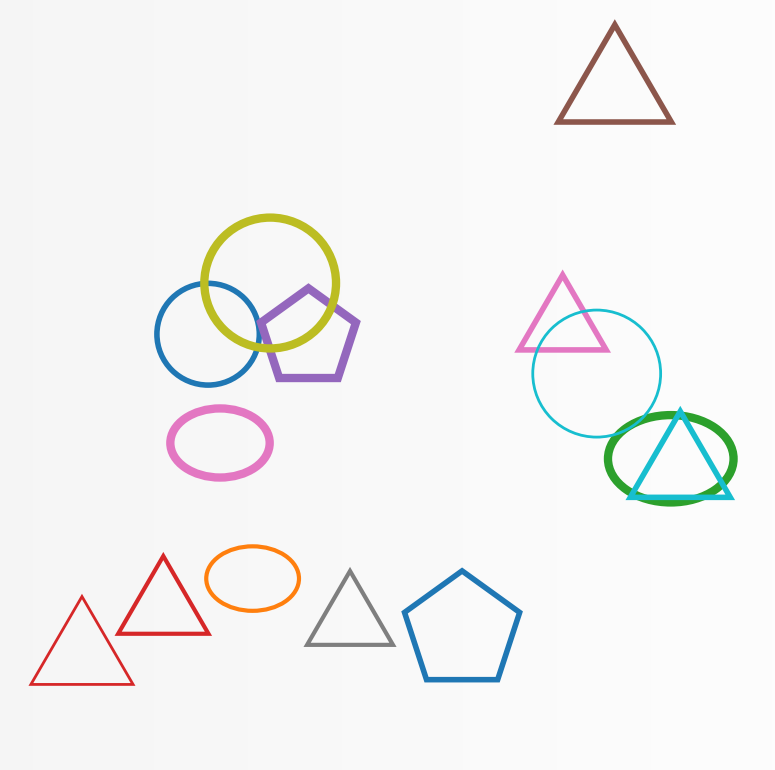[{"shape": "circle", "thickness": 2, "radius": 0.33, "center": [0.269, 0.566]}, {"shape": "pentagon", "thickness": 2, "radius": 0.39, "center": [0.596, 0.18]}, {"shape": "oval", "thickness": 1.5, "radius": 0.3, "center": [0.326, 0.249]}, {"shape": "oval", "thickness": 3, "radius": 0.41, "center": [0.866, 0.404]}, {"shape": "triangle", "thickness": 1.5, "radius": 0.34, "center": [0.211, 0.211]}, {"shape": "triangle", "thickness": 1, "radius": 0.38, "center": [0.106, 0.149]}, {"shape": "pentagon", "thickness": 3, "radius": 0.32, "center": [0.398, 0.561]}, {"shape": "triangle", "thickness": 2, "radius": 0.42, "center": [0.793, 0.884]}, {"shape": "triangle", "thickness": 2, "radius": 0.32, "center": [0.726, 0.578]}, {"shape": "oval", "thickness": 3, "radius": 0.32, "center": [0.284, 0.425]}, {"shape": "triangle", "thickness": 1.5, "radius": 0.32, "center": [0.452, 0.195]}, {"shape": "circle", "thickness": 3, "radius": 0.42, "center": [0.349, 0.632]}, {"shape": "circle", "thickness": 1, "radius": 0.41, "center": [0.77, 0.515]}, {"shape": "triangle", "thickness": 2, "radius": 0.37, "center": [0.878, 0.391]}]